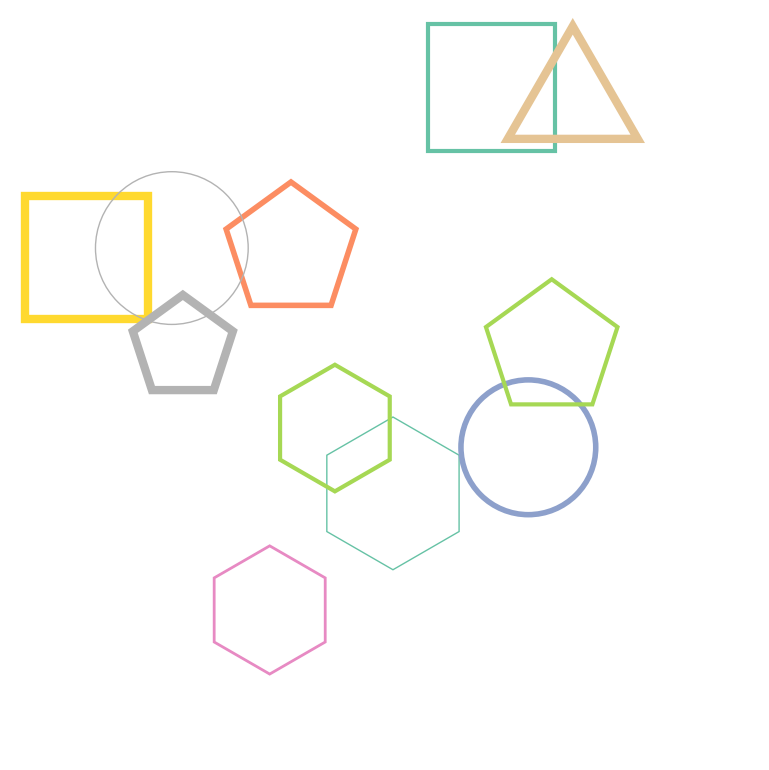[{"shape": "hexagon", "thickness": 0.5, "radius": 0.5, "center": [0.51, 0.359]}, {"shape": "square", "thickness": 1.5, "radius": 0.41, "center": [0.638, 0.886]}, {"shape": "pentagon", "thickness": 2, "radius": 0.44, "center": [0.378, 0.675]}, {"shape": "circle", "thickness": 2, "radius": 0.44, "center": [0.686, 0.419]}, {"shape": "hexagon", "thickness": 1, "radius": 0.42, "center": [0.35, 0.208]}, {"shape": "hexagon", "thickness": 1.5, "radius": 0.41, "center": [0.435, 0.444]}, {"shape": "pentagon", "thickness": 1.5, "radius": 0.45, "center": [0.717, 0.548]}, {"shape": "square", "thickness": 3, "radius": 0.4, "center": [0.112, 0.665]}, {"shape": "triangle", "thickness": 3, "radius": 0.49, "center": [0.744, 0.868]}, {"shape": "pentagon", "thickness": 3, "radius": 0.34, "center": [0.237, 0.549]}, {"shape": "circle", "thickness": 0.5, "radius": 0.5, "center": [0.223, 0.678]}]